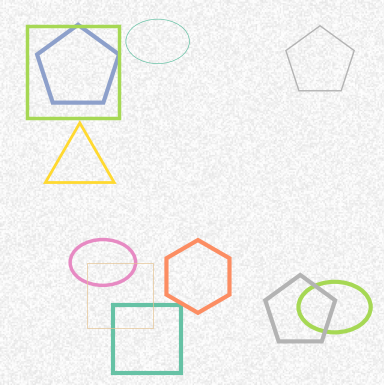[{"shape": "oval", "thickness": 0.5, "radius": 0.41, "center": [0.41, 0.892]}, {"shape": "square", "thickness": 3, "radius": 0.44, "center": [0.383, 0.12]}, {"shape": "hexagon", "thickness": 3, "radius": 0.47, "center": [0.514, 0.282]}, {"shape": "pentagon", "thickness": 3, "radius": 0.56, "center": [0.203, 0.824]}, {"shape": "oval", "thickness": 2.5, "radius": 0.43, "center": [0.267, 0.318]}, {"shape": "square", "thickness": 2.5, "radius": 0.6, "center": [0.19, 0.814]}, {"shape": "oval", "thickness": 3, "radius": 0.47, "center": [0.869, 0.202]}, {"shape": "triangle", "thickness": 2, "radius": 0.52, "center": [0.207, 0.578]}, {"shape": "square", "thickness": 0.5, "radius": 0.42, "center": [0.311, 0.233]}, {"shape": "pentagon", "thickness": 1, "radius": 0.47, "center": [0.831, 0.84]}, {"shape": "pentagon", "thickness": 3, "radius": 0.48, "center": [0.78, 0.19]}]